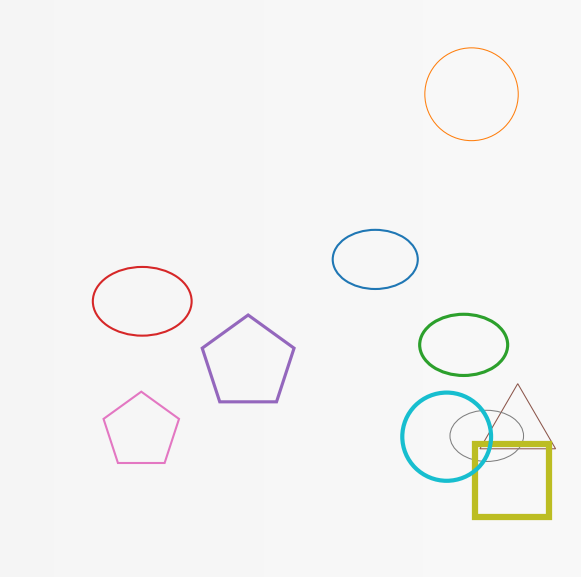[{"shape": "oval", "thickness": 1, "radius": 0.37, "center": [0.646, 0.55]}, {"shape": "circle", "thickness": 0.5, "radius": 0.4, "center": [0.811, 0.836]}, {"shape": "oval", "thickness": 1.5, "radius": 0.38, "center": [0.798, 0.402]}, {"shape": "oval", "thickness": 1, "radius": 0.42, "center": [0.245, 0.477]}, {"shape": "pentagon", "thickness": 1.5, "radius": 0.42, "center": [0.427, 0.371]}, {"shape": "triangle", "thickness": 0.5, "radius": 0.38, "center": [0.891, 0.26]}, {"shape": "pentagon", "thickness": 1, "radius": 0.34, "center": [0.243, 0.253]}, {"shape": "oval", "thickness": 0.5, "radius": 0.32, "center": [0.837, 0.244]}, {"shape": "square", "thickness": 3, "radius": 0.32, "center": [0.881, 0.167]}, {"shape": "circle", "thickness": 2, "radius": 0.38, "center": [0.768, 0.243]}]